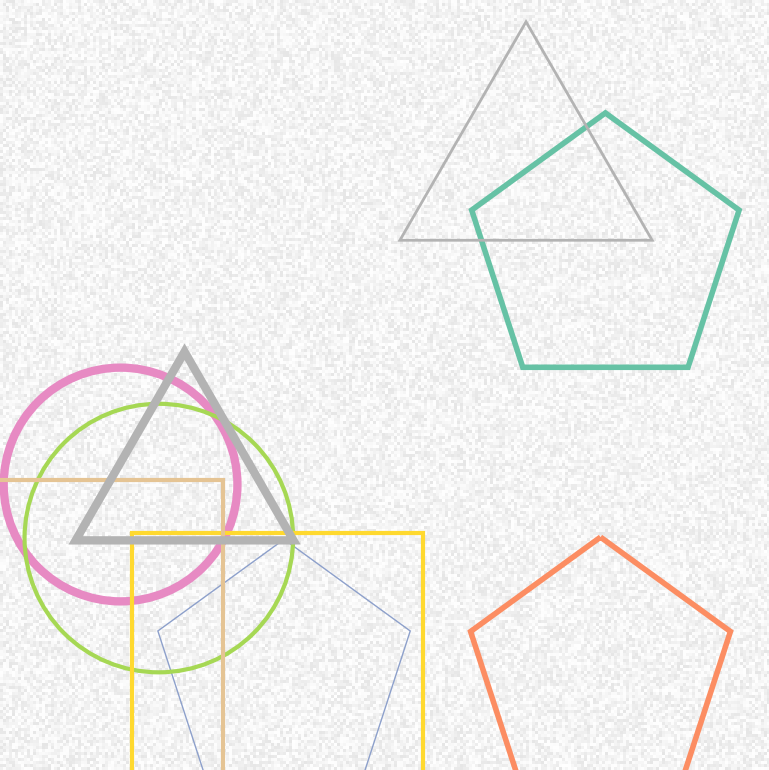[{"shape": "pentagon", "thickness": 2, "radius": 0.91, "center": [0.786, 0.671]}, {"shape": "pentagon", "thickness": 2, "radius": 0.89, "center": [0.78, 0.125]}, {"shape": "pentagon", "thickness": 0.5, "radius": 0.86, "center": [0.369, 0.127]}, {"shape": "circle", "thickness": 3, "radius": 0.76, "center": [0.157, 0.371]}, {"shape": "circle", "thickness": 1.5, "radius": 0.87, "center": [0.206, 0.301]}, {"shape": "square", "thickness": 1.5, "radius": 0.94, "center": [0.361, 0.119]}, {"shape": "square", "thickness": 1.5, "radius": 0.95, "center": [0.1, 0.188]}, {"shape": "triangle", "thickness": 3, "radius": 0.82, "center": [0.24, 0.38]}, {"shape": "triangle", "thickness": 1, "radius": 0.95, "center": [0.683, 0.783]}]